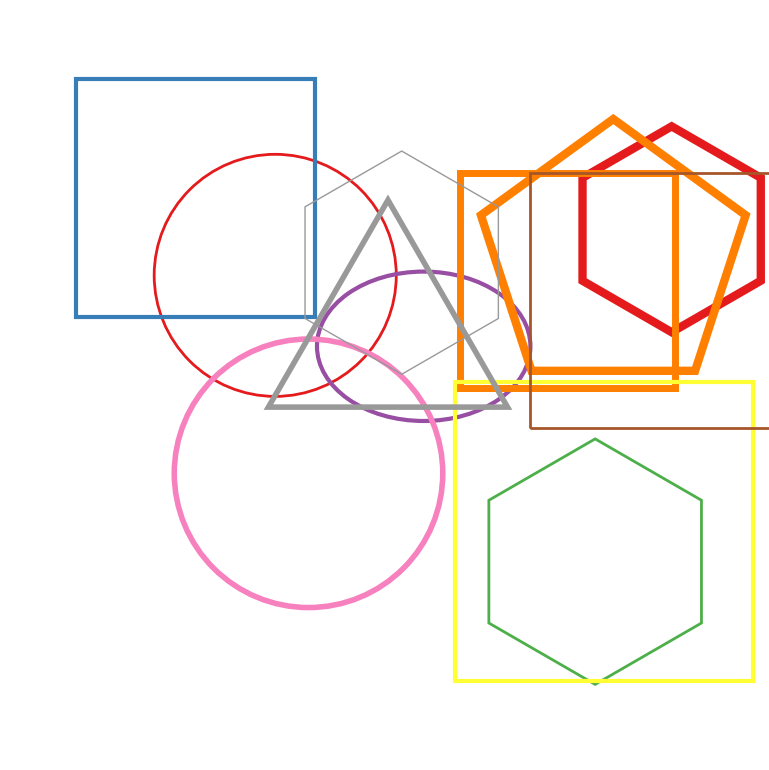[{"shape": "circle", "thickness": 1, "radius": 0.79, "center": [0.357, 0.642]}, {"shape": "hexagon", "thickness": 3, "radius": 0.67, "center": [0.872, 0.702]}, {"shape": "square", "thickness": 1.5, "radius": 0.77, "center": [0.254, 0.743]}, {"shape": "hexagon", "thickness": 1, "radius": 0.8, "center": [0.773, 0.271]}, {"shape": "oval", "thickness": 1.5, "radius": 0.69, "center": [0.55, 0.55]}, {"shape": "pentagon", "thickness": 3, "radius": 0.9, "center": [0.796, 0.665]}, {"shape": "square", "thickness": 2.5, "radius": 0.7, "center": [0.736, 0.636]}, {"shape": "square", "thickness": 1.5, "radius": 0.97, "center": [0.784, 0.31]}, {"shape": "square", "thickness": 1, "radius": 0.83, "center": [0.854, 0.61]}, {"shape": "circle", "thickness": 2, "radius": 0.87, "center": [0.401, 0.385]}, {"shape": "triangle", "thickness": 2, "radius": 0.9, "center": [0.504, 0.561]}, {"shape": "hexagon", "thickness": 0.5, "radius": 0.72, "center": [0.522, 0.659]}]